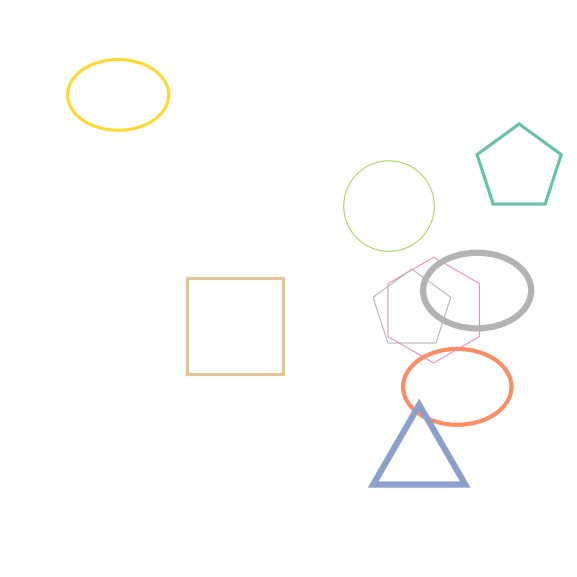[{"shape": "pentagon", "thickness": 1.5, "radius": 0.38, "center": [0.899, 0.708]}, {"shape": "oval", "thickness": 2, "radius": 0.47, "center": [0.792, 0.329]}, {"shape": "triangle", "thickness": 3, "radius": 0.46, "center": [0.726, 0.206]}, {"shape": "hexagon", "thickness": 0.5, "radius": 0.46, "center": [0.751, 0.462]}, {"shape": "circle", "thickness": 0.5, "radius": 0.39, "center": [0.674, 0.642]}, {"shape": "oval", "thickness": 1.5, "radius": 0.44, "center": [0.205, 0.835]}, {"shape": "square", "thickness": 1.5, "radius": 0.42, "center": [0.407, 0.435]}, {"shape": "oval", "thickness": 3, "radius": 0.47, "center": [0.826, 0.496]}, {"shape": "pentagon", "thickness": 0.5, "radius": 0.35, "center": [0.713, 0.462]}]